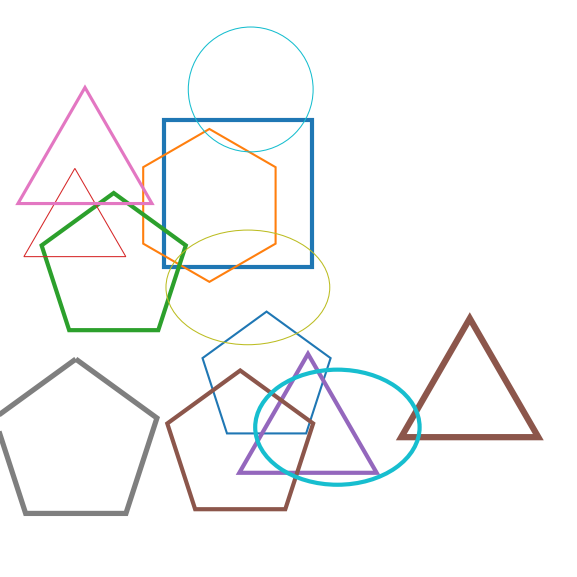[{"shape": "pentagon", "thickness": 1, "radius": 0.58, "center": [0.462, 0.343]}, {"shape": "square", "thickness": 2, "radius": 0.64, "center": [0.412, 0.664]}, {"shape": "hexagon", "thickness": 1, "radius": 0.66, "center": [0.363, 0.643]}, {"shape": "pentagon", "thickness": 2, "radius": 0.66, "center": [0.197, 0.534]}, {"shape": "triangle", "thickness": 0.5, "radius": 0.51, "center": [0.13, 0.606]}, {"shape": "triangle", "thickness": 2, "radius": 0.69, "center": [0.533, 0.249]}, {"shape": "triangle", "thickness": 3, "radius": 0.69, "center": [0.813, 0.311]}, {"shape": "pentagon", "thickness": 2, "radius": 0.66, "center": [0.416, 0.225]}, {"shape": "triangle", "thickness": 1.5, "radius": 0.67, "center": [0.147, 0.714]}, {"shape": "pentagon", "thickness": 2.5, "radius": 0.74, "center": [0.131, 0.23]}, {"shape": "oval", "thickness": 0.5, "radius": 0.71, "center": [0.429, 0.501]}, {"shape": "circle", "thickness": 0.5, "radius": 0.54, "center": [0.434, 0.844]}, {"shape": "oval", "thickness": 2, "radius": 0.71, "center": [0.584, 0.259]}]